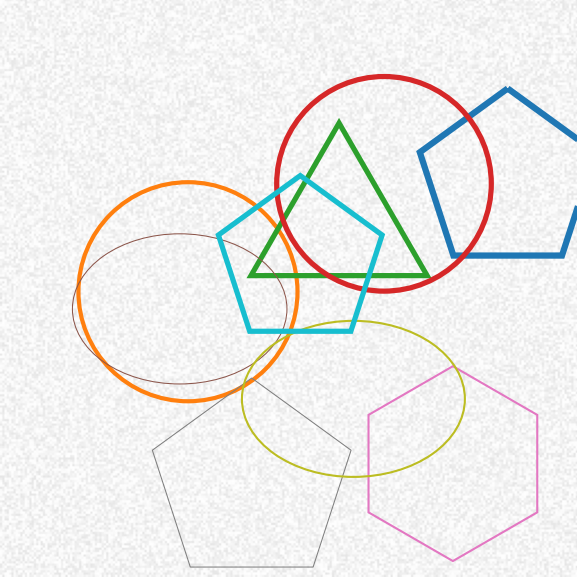[{"shape": "pentagon", "thickness": 3, "radius": 0.8, "center": [0.879, 0.686]}, {"shape": "circle", "thickness": 2, "radius": 0.95, "center": [0.325, 0.494]}, {"shape": "triangle", "thickness": 2.5, "radius": 0.88, "center": [0.587, 0.61]}, {"shape": "circle", "thickness": 2.5, "radius": 0.93, "center": [0.665, 0.681]}, {"shape": "oval", "thickness": 0.5, "radius": 0.93, "center": [0.311, 0.464]}, {"shape": "hexagon", "thickness": 1, "radius": 0.84, "center": [0.784, 0.196]}, {"shape": "pentagon", "thickness": 0.5, "radius": 0.9, "center": [0.436, 0.164]}, {"shape": "oval", "thickness": 1, "radius": 0.97, "center": [0.612, 0.308]}, {"shape": "pentagon", "thickness": 2.5, "radius": 0.75, "center": [0.52, 0.546]}]